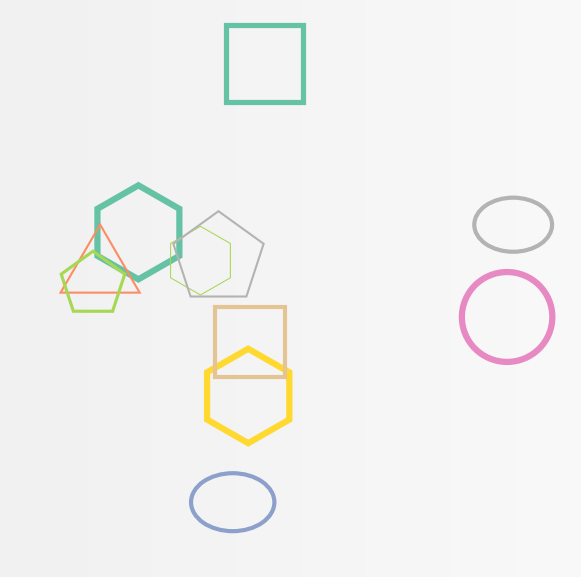[{"shape": "square", "thickness": 2.5, "radius": 0.33, "center": [0.455, 0.889]}, {"shape": "hexagon", "thickness": 3, "radius": 0.41, "center": [0.238, 0.597]}, {"shape": "triangle", "thickness": 1, "radius": 0.39, "center": [0.172, 0.532]}, {"shape": "oval", "thickness": 2, "radius": 0.36, "center": [0.4, 0.13]}, {"shape": "circle", "thickness": 3, "radius": 0.39, "center": [0.872, 0.45]}, {"shape": "hexagon", "thickness": 0.5, "radius": 0.3, "center": [0.345, 0.548]}, {"shape": "pentagon", "thickness": 1.5, "radius": 0.29, "center": [0.16, 0.507]}, {"shape": "hexagon", "thickness": 3, "radius": 0.41, "center": [0.427, 0.313]}, {"shape": "square", "thickness": 2, "radius": 0.3, "center": [0.429, 0.407]}, {"shape": "oval", "thickness": 2, "radius": 0.33, "center": [0.883, 0.61]}, {"shape": "pentagon", "thickness": 1, "radius": 0.41, "center": [0.376, 0.552]}]